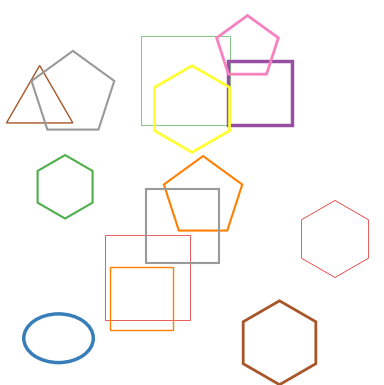[{"shape": "square", "thickness": 0.5, "radius": 0.55, "center": [0.383, 0.28]}, {"shape": "hexagon", "thickness": 0.5, "radius": 0.5, "center": [0.87, 0.379]}, {"shape": "oval", "thickness": 2.5, "radius": 0.45, "center": [0.152, 0.121]}, {"shape": "square", "thickness": 0.5, "radius": 0.58, "center": [0.482, 0.79]}, {"shape": "hexagon", "thickness": 1.5, "radius": 0.41, "center": [0.169, 0.515]}, {"shape": "square", "thickness": 2.5, "radius": 0.42, "center": [0.675, 0.757]}, {"shape": "pentagon", "thickness": 1.5, "radius": 0.53, "center": [0.527, 0.488]}, {"shape": "square", "thickness": 1, "radius": 0.41, "center": [0.368, 0.224]}, {"shape": "hexagon", "thickness": 2, "radius": 0.56, "center": [0.499, 0.717]}, {"shape": "hexagon", "thickness": 2, "radius": 0.54, "center": [0.726, 0.11]}, {"shape": "triangle", "thickness": 1, "radius": 0.5, "center": [0.103, 0.73]}, {"shape": "pentagon", "thickness": 2, "radius": 0.42, "center": [0.643, 0.876]}, {"shape": "square", "thickness": 1.5, "radius": 0.48, "center": [0.474, 0.413]}, {"shape": "pentagon", "thickness": 1.5, "radius": 0.56, "center": [0.189, 0.755]}]